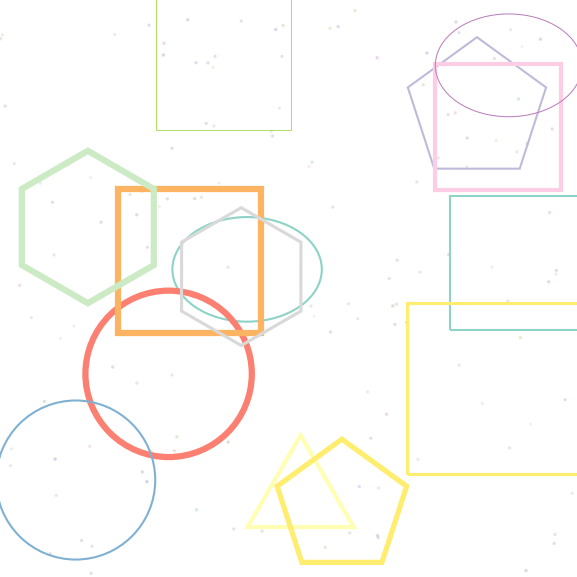[{"shape": "oval", "thickness": 1, "radius": 0.65, "center": [0.428, 0.533]}, {"shape": "square", "thickness": 1, "radius": 0.58, "center": [0.896, 0.544]}, {"shape": "triangle", "thickness": 2, "radius": 0.53, "center": [0.52, 0.14]}, {"shape": "pentagon", "thickness": 1, "radius": 0.63, "center": [0.826, 0.809]}, {"shape": "circle", "thickness": 3, "radius": 0.72, "center": [0.292, 0.352]}, {"shape": "circle", "thickness": 1, "radius": 0.69, "center": [0.131, 0.168]}, {"shape": "square", "thickness": 3, "radius": 0.62, "center": [0.328, 0.547]}, {"shape": "square", "thickness": 0.5, "radius": 0.59, "center": [0.386, 0.891]}, {"shape": "square", "thickness": 2, "radius": 0.54, "center": [0.862, 0.779]}, {"shape": "hexagon", "thickness": 1.5, "radius": 0.6, "center": [0.418, 0.52]}, {"shape": "oval", "thickness": 0.5, "radius": 0.64, "center": [0.881, 0.886]}, {"shape": "hexagon", "thickness": 3, "radius": 0.66, "center": [0.152, 0.606]}, {"shape": "pentagon", "thickness": 2.5, "radius": 0.59, "center": [0.592, 0.121]}, {"shape": "square", "thickness": 1.5, "radius": 0.74, "center": [0.854, 0.327]}]